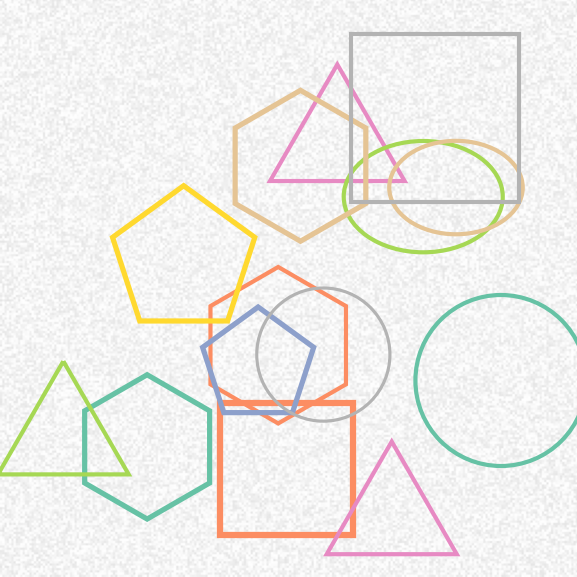[{"shape": "hexagon", "thickness": 2.5, "radius": 0.62, "center": [0.255, 0.225]}, {"shape": "circle", "thickness": 2, "radius": 0.74, "center": [0.867, 0.34]}, {"shape": "square", "thickness": 3, "radius": 0.57, "center": [0.496, 0.187]}, {"shape": "hexagon", "thickness": 2, "radius": 0.68, "center": [0.482, 0.401]}, {"shape": "pentagon", "thickness": 2.5, "radius": 0.51, "center": [0.447, 0.366]}, {"shape": "triangle", "thickness": 2, "radius": 0.67, "center": [0.584, 0.753]}, {"shape": "triangle", "thickness": 2, "radius": 0.65, "center": [0.678, 0.104]}, {"shape": "triangle", "thickness": 2, "radius": 0.65, "center": [0.11, 0.243]}, {"shape": "oval", "thickness": 2, "radius": 0.69, "center": [0.733, 0.659]}, {"shape": "pentagon", "thickness": 2.5, "radius": 0.65, "center": [0.318, 0.548]}, {"shape": "oval", "thickness": 2, "radius": 0.58, "center": [0.79, 0.674]}, {"shape": "hexagon", "thickness": 2.5, "radius": 0.65, "center": [0.52, 0.712]}, {"shape": "square", "thickness": 2, "radius": 0.73, "center": [0.753, 0.795]}, {"shape": "circle", "thickness": 1.5, "radius": 0.58, "center": [0.56, 0.385]}]